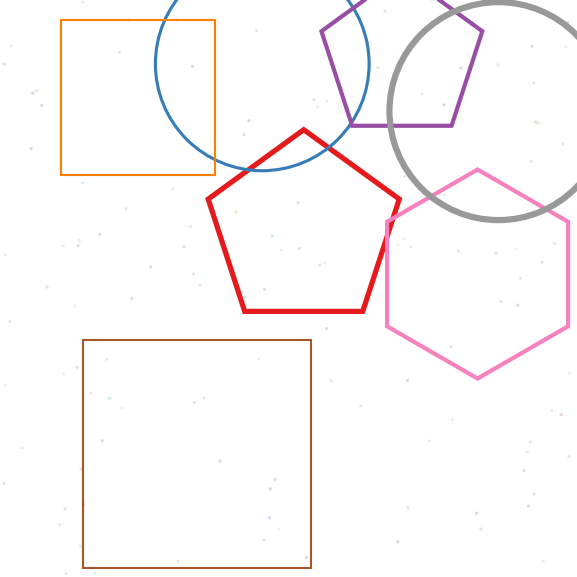[{"shape": "pentagon", "thickness": 2.5, "radius": 0.87, "center": [0.526, 0.601]}, {"shape": "circle", "thickness": 1.5, "radius": 0.93, "center": [0.454, 0.889]}, {"shape": "pentagon", "thickness": 2, "radius": 0.73, "center": [0.696, 0.9]}, {"shape": "square", "thickness": 1, "radius": 0.67, "center": [0.239, 0.83]}, {"shape": "square", "thickness": 1, "radius": 0.99, "center": [0.342, 0.213]}, {"shape": "hexagon", "thickness": 2, "radius": 0.9, "center": [0.827, 0.525]}, {"shape": "circle", "thickness": 3, "radius": 0.94, "center": [0.863, 0.807]}]